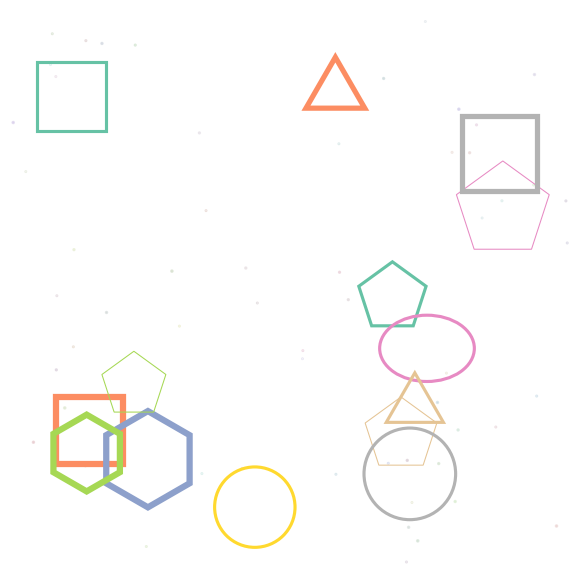[{"shape": "pentagon", "thickness": 1.5, "radius": 0.31, "center": [0.68, 0.485]}, {"shape": "square", "thickness": 1.5, "radius": 0.3, "center": [0.124, 0.832]}, {"shape": "square", "thickness": 3, "radius": 0.29, "center": [0.155, 0.254]}, {"shape": "triangle", "thickness": 2.5, "radius": 0.29, "center": [0.581, 0.841]}, {"shape": "hexagon", "thickness": 3, "radius": 0.42, "center": [0.256, 0.204]}, {"shape": "pentagon", "thickness": 0.5, "radius": 0.42, "center": [0.871, 0.636]}, {"shape": "oval", "thickness": 1.5, "radius": 0.41, "center": [0.739, 0.396]}, {"shape": "pentagon", "thickness": 0.5, "radius": 0.29, "center": [0.232, 0.333]}, {"shape": "hexagon", "thickness": 3, "radius": 0.33, "center": [0.15, 0.215]}, {"shape": "circle", "thickness": 1.5, "radius": 0.35, "center": [0.441, 0.121]}, {"shape": "triangle", "thickness": 1.5, "radius": 0.29, "center": [0.718, 0.296]}, {"shape": "pentagon", "thickness": 0.5, "radius": 0.33, "center": [0.694, 0.246]}, {"shape": "square", "thickness": 2.5, "radius": 0.32, "center": [0.865, 0.734]}, {"shape": "circle", "thickness": 1.5, "radius": 0.4, "center": [0.71, 0.179]}]